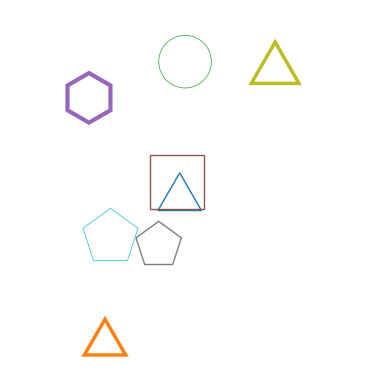[{"shape": "triangle", "thickness": 1, "radius": 0.33, "center": [0.467, 0.486]}, {"shape": "triangle", "thickness": 2.5, "radius": 0.31, "center": [0.273, 0.109]}, {"shape": "circle", "thickness": 0.5, "radius": 0.34, "center": [0.481, 0.84]}, {"shape": "hexagon", "thickness": 3, "radius": 0.32, "center": [0.231, 0.746]}, {"shape": "square", "thickness": 1, "radius": 0.35, "center": [0.46, 0.527]}, {"shape": "pentagon", "thickness": 1, "radius": 0.31, "center": [0.412, 0.363]}, {"shape": "triangle", "thickness": 2.5, "radius": 0.36, "center": [0.715, 0.819]}, {"shape": "pentagon", "thickness": 0.5, "radius": 0.37, "center": [0.287, 0.384]}]